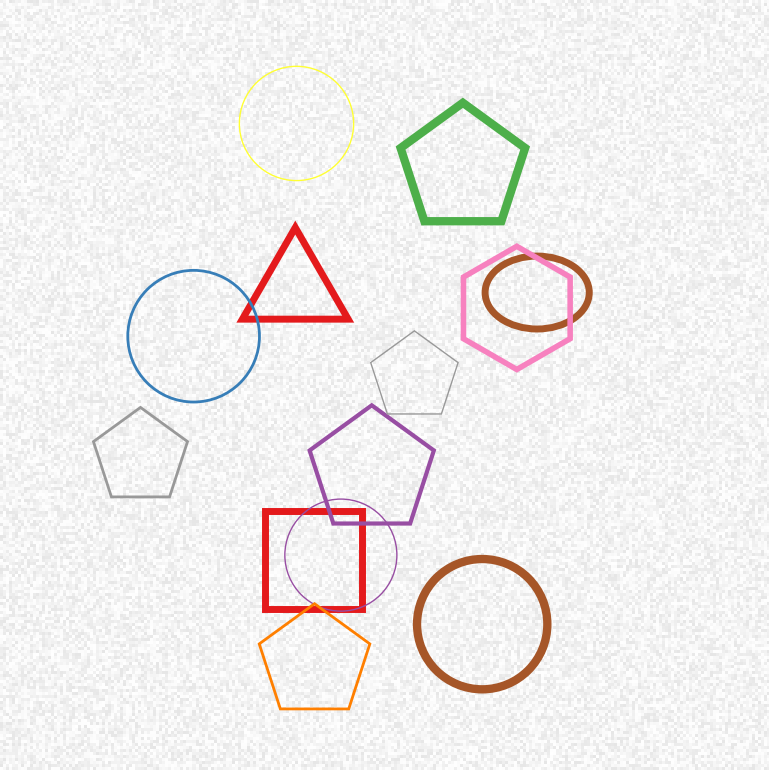[{"shape": "square", "thickness": 2.5, "radius": 0.32, "center": [0.407, 0.272]}, {"shape": "triangle", "thickness": 2.5, "radius": 0.4, "center": [0.383, 0.625]}, {"shape": "circle", "thickness": 1, "radius": 0.43, "center": [0.251, 0.563]}, {"shape": "pentagon", "thickness": 3, "radius": 0.43, "center": [0.601, 0.781]}, {"shape": "circle", "thickness": 0.5, "radius": 0.36, "center": [0.443, 0.279]}, {"shape": "pentagon", "thickness": 1.5, "radius": 0.42, "center": [0.483, 0.389]}, {"shape": "pentagon", "thickness": 1, "radius": 0.38, "center": [0.408, 0.14]}, {"shape": "circle", "thickness": 0.5, "radius": 0.37, "center": [0.385, 0.84]}, {"shape": "circle", "thickness": 3, "radius": 0.42, "center": [0.626, 0.189]}, {"shape": "oval", "thickness": 2.5, "radius": 0.34, "center": [0.698, 0.62]}, {"shape": "hexagon", "thickness": 2, "radius": 0.4, "center": [0.671, 0.6]}, {"shape": "pentagon", "thickness": 0.5, "radius": 0.3, "center": [0.538, 0.511]}, {"shape": "pentagon", "thickness": 1, "radius": 0.32, "center": [0.182, 0.407]}]